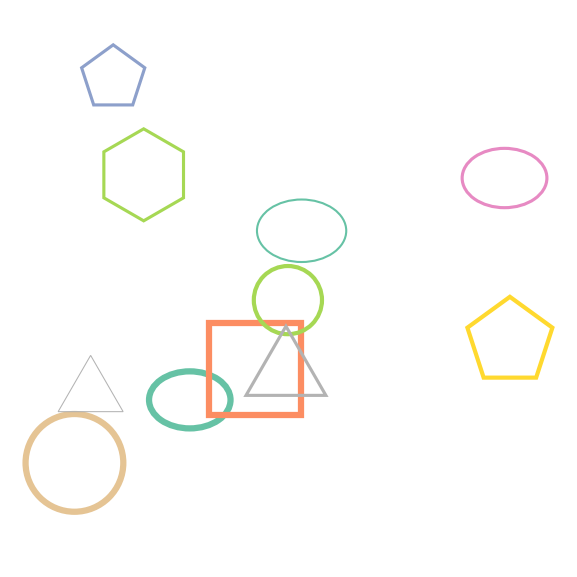[{"shape": "oval", "thickness": 1, "radius": 0.39, "center": [0.522, 0.6]}, {"shape": "oval", "thickness": 3, "radius": 0.35, "center": [0.329, 0.307]}, {"shape": "square", "thickness": 3, "radius": 0.4, "center": [0.442, 0.36]}, {"shape": "pentagon", "thickness": 1.5, "radius": 0.29, "center": [0.196, 0.864]}, {"shape": "oval", "thickness": 1.5, "radius": 0.37, "center": [0.874, 0.691]}, {"shape": "circle", "thickness": 2, "radius": 0.3, "center": [0.499, 0.479]}, {"shape": "hexagon", "thickness": 1.5, "radius": 0.4, "center": [0.249, 0.696]}, {"shape": "pentagon", "thickness": 2, "radius": 0.39, "center": [0.883, 0.408]}, {"shape": "circle", "thickness": 3, "radius": 0.42, "center": [0.129, 0.198]}, {"shape": "triangle", "thickness": 1.5, "radius": 0.4, "center": [0.495, 0.354]}, {"shape": "triangle", "thickness": 0.5, "radius": 0.32, "center": [0.157, 0.319]}]